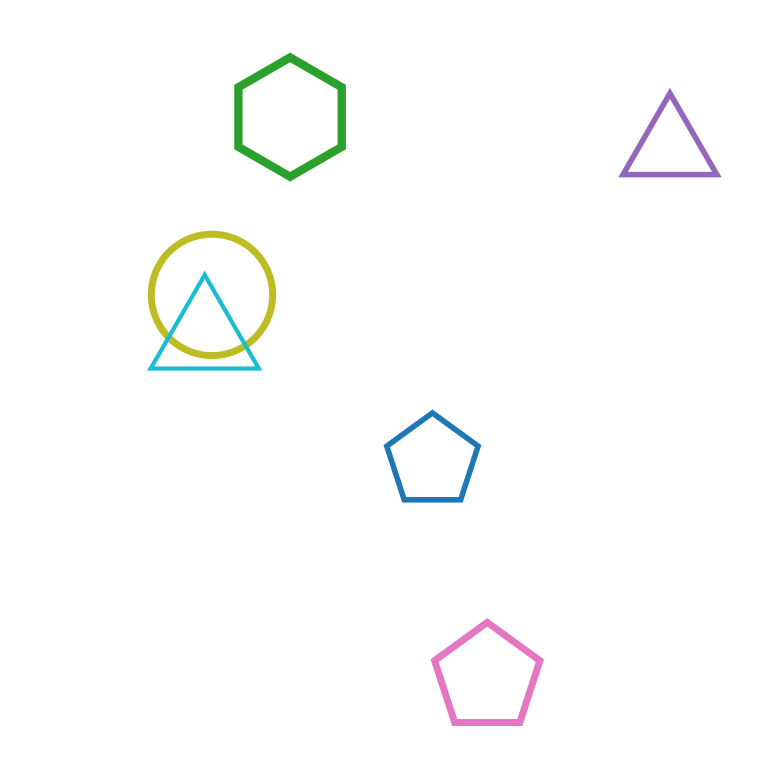[{"shape": "pentagon", "thickness": 2, "radius": 0.31, "center": [0.562, 0.401]}, {"shape": "hexagon", "thickness": 3, "radius": 0.39, "center": [0.377, 0.848]}, {"shape": "triangle", "thickness": 2, "radius": 0.35, "center": [0.87, 0.808]}, {"shape": "pentagon", "thickness": 2.5, "radius": 0.36, "center": [0.633, 0.12]}, {"shape": "circle", "thickness": 2.5, "radius": 0.39, "center": [0.275, 0.617]}, {"shape": "triangle", "thickness": 1.5, "radius": 0.41, "center": [0.266, 0.562]}]